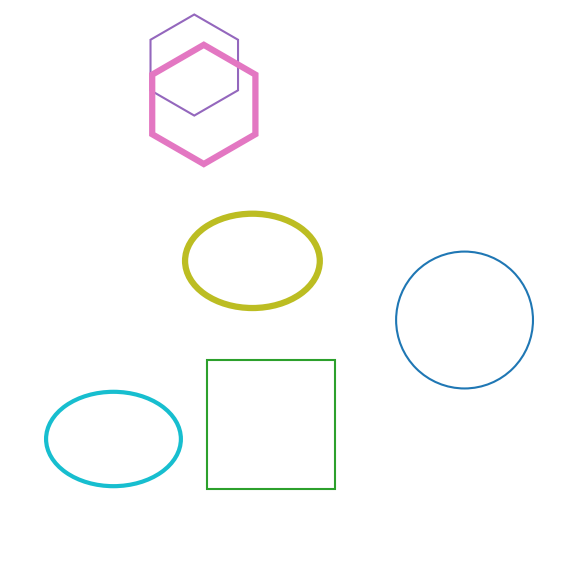[{"shape": "circle", "thickness": 1, "radius": 0.59, "center": [0.804, 0.445]}, {"shape": "square", "thickness": 1, "radius": 0.56, "center": [0.469, 0.264]}, {"shape": "hexagon", "thickness": 1, "radius": 0.44, "center": [0.336, 0.887]}, {"shape": "hexagon", "thickness": 3, "radius": 0.52, "center": [0.353, 0.818]}, {"shape": "oval", "thickness": 3, "radius": 0.58, "center": [0.437, 0.547]}, {"shape": "oval", "thickness": 2, "radius": 0.58, "center": [0.197, 0.239]}]